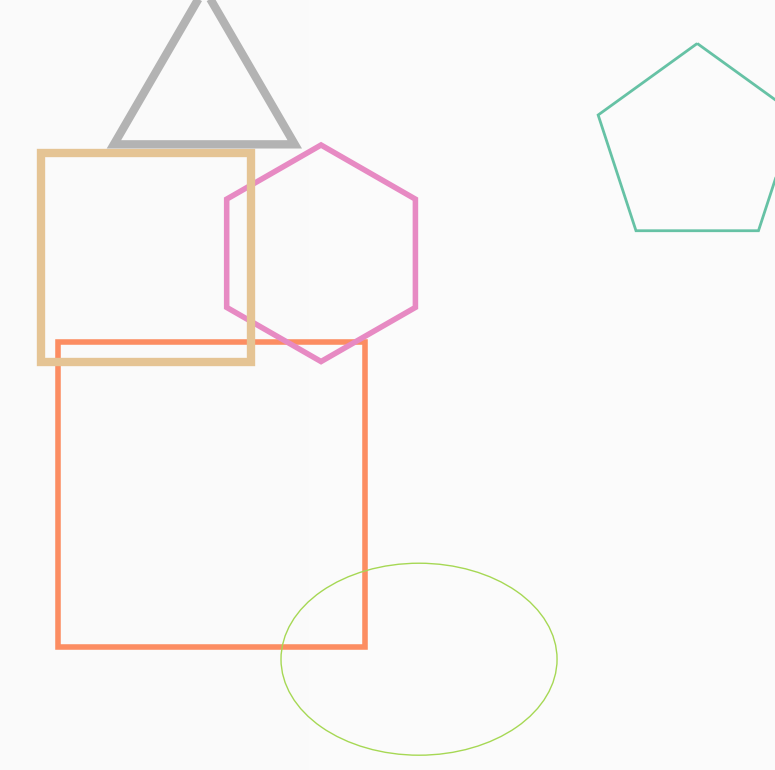[{"shape": "pentagon", "thickness": 1, "radius": 0.67, "center": [0.9, 0.809]}, {"shape": "square", "thickness": 2, "radius": 0.99, "center": [0.273, 0.357]}, {"shape": "hexagon", "thickness": 2, "radius": 0.7, "center": [0.414, 0.671]}, {"shape": "oval", "thickness": 0.5, "radius": 0.89, "center": [0.541, 0.144]}, {"shape": "square", "thickness": 3, "radius": 0.68, "center": [0.188, 0.665]}, {"shape": "triangle", "thickness": 3, "radius": 0.67, "center": [0.264, 0.88]}]